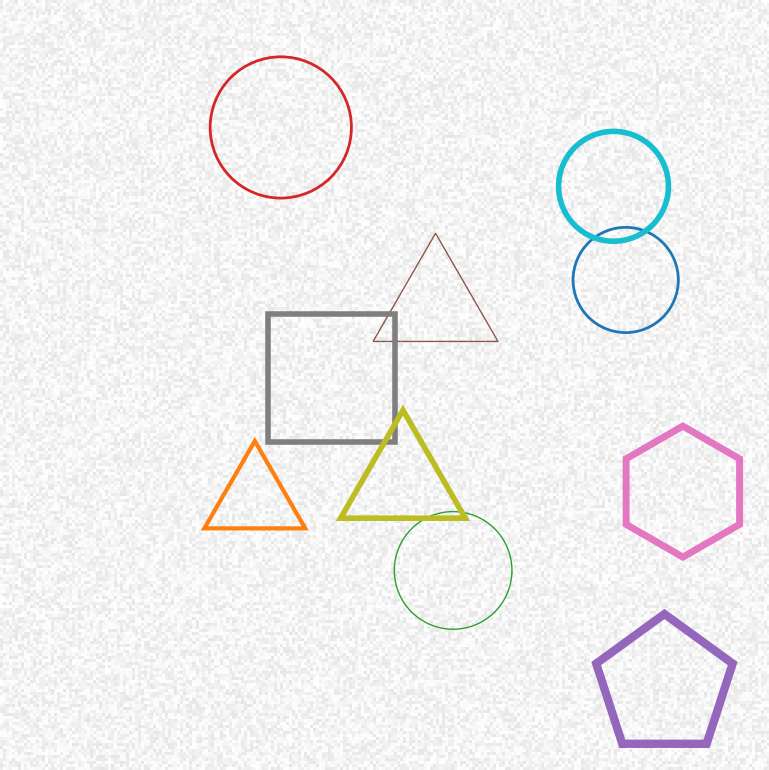[{"shape": "circle", "thickness": 1, "radius": 0.34, "center": [0.813, 0.636]}, {"shape": "triangle", "thickness": 1.5, "radius": 0.38, "center": [0.331, 0.352]}, {"shape": "circle", "thickness": 0.5, "radius": 0.38, "center": [0.588, 0.259]}, {"shape": "circle", "thickness": 1, "radius": 0.46, "center": [0.365, 0.834]}, {"shape": "pentagon", "thickness": 3, "radius": 0.47, "center": [0.863, 0.109]}, {"shape": "triangle", "thickness": 0.5, "radius": 0.47, "center": [0.566, 0.603]}, {"shape": "hexagon", "thickness": 2.5, "radius": 0.43, "center": [0.887, 0.362]}, {"shape": "square", "thickness": 2, "radius": 0.41, "center": [0.43, 0.509]}, {"shape": "triangle", "thickness": 2, "radius": 0.47, "center": [0.523, 0.374]}, {"shape": "circle", "thickness": 2, "radius": 0.36, "center": [0.797, 0.758]}]